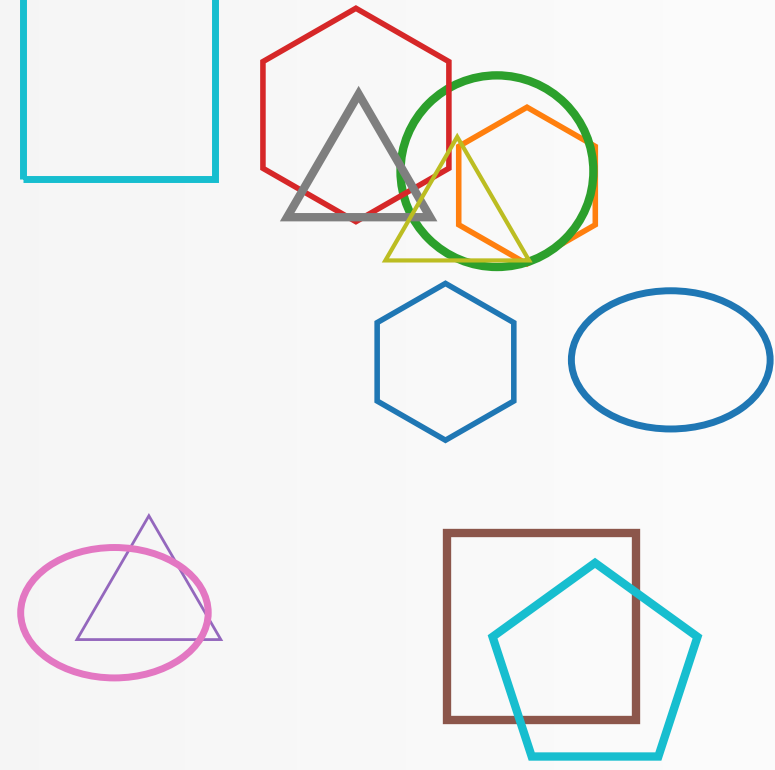[{"shape": "oval", "thickness": 2.5, "radius": 0.64, "center": [0.865, 0.533]}, {"shape": "hexagon", "thickness": 2, "radius": 0.51, "center": [0.575, 0.53]}, {"shape": "hexagon", "thickness": 2, "radius": 0.51, "center": [0.68, 0.759]}, {"shape": "circle", "thickness": 3, "radius": 0.62, "center": [0.641, 0.778]}, {"shape": "hexagon", "thickness": 2, "radius": 0.69, "center": [0.459, 0.851]}, {"shape": "triangle", "thickness": 1, "radius": 0.54, "center": [0.192, 0.223]}, {"shape": "square", "thickness": 3, "radius": 0.61, "center": [0.699, 0.187]}, {"shape": "oval", "thickness": 2.5, "radius": 0.6, "center": [0.148, 0.204]}, {"shape": "triangle", "thickness": 3, "radius": 0.53, "center": [0.463, 0.771]}, {"shape": "triangle", "thickness": 1.5, "radius": 0.54, "center": [0.59, 0.715]}, {"shape": "square", "thickness": 2.5, "radius": 0.62, "center": [0.154, 0.892]}, {"shape": "pentagon", "thickness": 3, "radius": 0.69, "center": [0.768, 0.13]}]